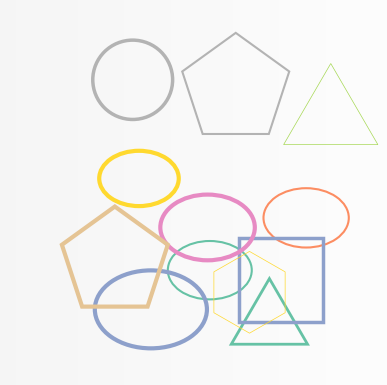[{"shape": "oval", "thickness": 1.5, "radius": 0.54, "center": [0.541, 0.298]}, {"shape": "triangle", "thickness": 2, "radius": 0.57, "center": [0.695, 0.163]}, {"shape": "oval", "thickness": 1.5, "radius": 0.55, "center": [0.79, 0.434]}, {"shape": "oval", "thickness": 3, "radius": 0.72, "center": [0.389, 0.196]}, {"shape": "square", "thickness": 2.5, "radius": 0.54, "center": [0.725, 0.272]}, {"shape": "oval", "thickness": 3, "radius": 0.61, "center": [0.536, 0.409]}, {"shape": "triangle", "thickness": 0.5, "radius": 0.7, "center": [0.854, 0.695]}, {"shape": "hexagon", "thickness": 0.5, "radius": 0.53, "center": [0.644, 0.241]}, {"shape": "oval", "thickness": 3, "radius": 0.51, "center": [0.359, 0.537]}, {"shape": "pentagon", "thickness": 3, "radius": 0.72, "center": [0.296, 0.32]}, {"shape": "circle", "thickness": 2.5, "radius": 0.52, "center": [0.342, 0.793]}, {"shape": "pentagon", "thickness": 1.5, "radius": 0.73, "center": [0.608, 0.769]}]